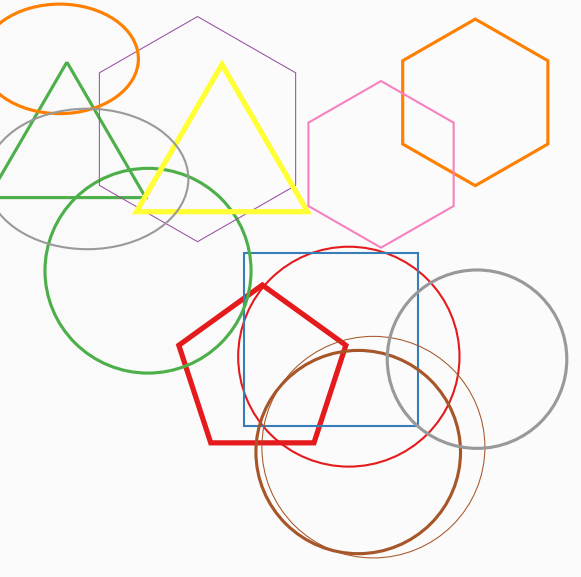[{"shape": "pentagon", "thickness": 2.5, "radius": 0.76, "center": [0.451, 0.355]}, {"shape": "circle", "thickness": 1, "radius": 0.95, "center": [0.6, 0.382]}, {"shape": "square", "thickness": 1, "radius": 0.75, "center": [0.57, 0.411]}, {"shape": "circle", "thickness": 1.5, "radius": 0.89, "center": [0.255, 0.53]}, {"shape": "triangle", "thickness": 1.5, "radius": 0.78, "center": [0.115, 0.735]}, {"shape": "hexagon", "thickness": 0.5, "radius": 0.97, "center": [0.34, 0.776]}, {"shape": "oval", "thickness": 1.5, "radius": 0.68, "center": [0.103, 0.897]}, {"shape": "hexagon", "thickness": 1.5, "radius": 0.72, "center": [0.818, 0.822]}, {"shape": "triangle", "thickness": 2.5, "radius": 0.85, "center": [0.382, 0.718]}, {"shape": "circle", "thickness": 0.5, "radius": 0.96, "center": [0.642, 0.225]}, {"shape": "circle", "thickness": 1.5, "radius": 0.88, "center": [0.616, 0.216]}, {"shape": "hexagon", "thickness": 1, "radius": 0.72, "center": [0.656, 0.715]}, {"shape": "oval", "thickness": 1, "radius": 0.87, "center": [0.15, 0.689]}, {"shape": "circle", "thickness": 1.5, "radius": 0.77, "center": [0.821, 0.377]}]